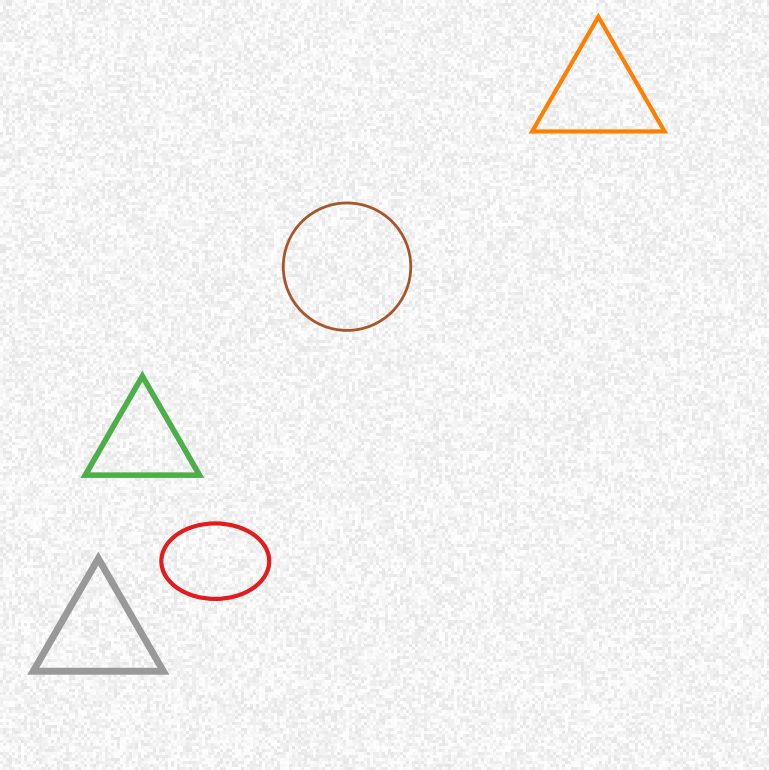[{"shape": "oval", "thickness": 1.5, "radius": 0.35, "center": [0.28, 0.271]}, {"shape": "triangle", "thickness": 2, "radius": 0.43, "center": [0.185, 0.426]}, {"shape": "triangle", "thickness": 1.5, "radius": 0.5, "center": [0.777, 0.879]}, {"shape": "circle", "thickness": 1, "radius": 0.41, "center": [0.451, 0.654]}, {"shape": "triangle", "thickness": 2.5, "radius": 0.49, "center": [0.128, 0.177]}]